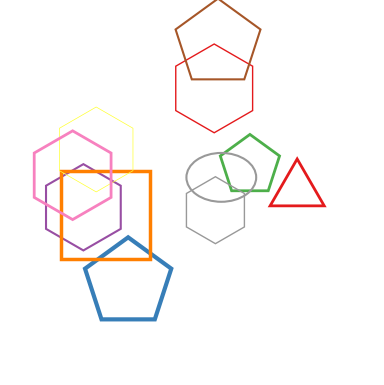[{"shape": "triangle", "thickness": 2, "radius": 0.41, "center": [0.772, 0.506]}, {"shape": "hexagon", "thickness": 1, "radius": 0.58, "center": [0.556, 0.77]}, {"shape": "pentagon", "thickness": 3, "radius": 0.59, "center": [0.333, 0.266]}, {"shape": "pentagon", "thickness": 2, "radius": 0.4, "center": [0.649, 0.57]}, {"shape": "hexagon", "thickness": 1.5, "radius": 0.56, "center": [0.217, 0.462]}, {"shape": "square", "thickness": 2.5, "radius": 0.57, "center": [0.274, 0.442]}, {"shape": "hexagon", "thickness": 0.5, "radius": 0.55, "center": [0.25, 0.612]}, {"shape": "pentagon", "thickness": 1.5, "radius": 0.58, "center": [0.566, 0.888]}, {"shape": "hexagon", "thickness": 2, "radius": 0.58, "center": [0.189, 0.545]}, {"shape": "hexagon", "thickness": 1, "radius": 0.43, "center": [0.56, 0.454]}, {"shape": "oval", "thickness": 1.5, "radius": 0.45, "center": [0.575, 0.539]}]